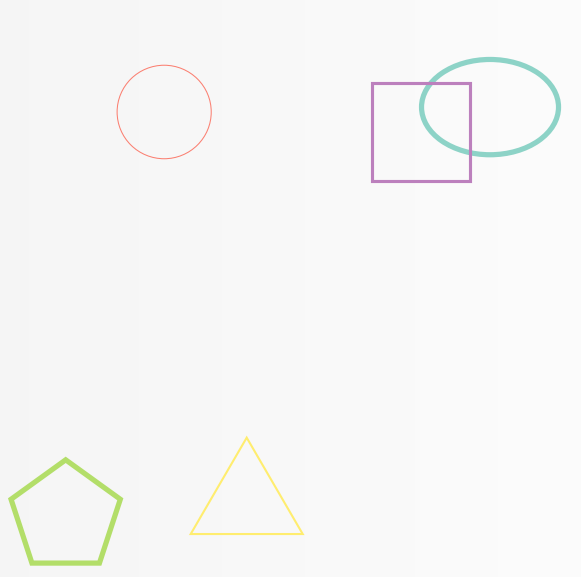[{"shape": "oval", "thickness": 2.5, "radius": 0.59, "center": [0.843, 0.814]}, {"shape": "circle", "thickness": 0.5, "radius": 0.4, "center": [0.282, 0.805]}, {"shape": "pentagon", "thickness": 2.5, "radius": 0.49, "center": [0.113, 0.104]}, {"shape": "square", "thickness": 1.5, "radius": 0.42, "center": [0.724, 0.771]}, {"shape": "triangle", "thickness": 1, "radius": 0.56, "center": [0.424, 0.13]}]